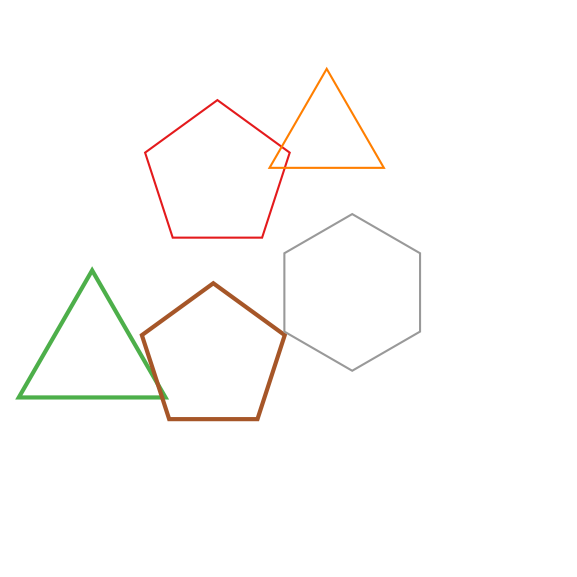[{"shape": "pentagon", "thickness": 1, "radius": 0.66, "center": [0.376, 0.694]}, {"shape": "triangle", "thickness": 2, "radius": 0.73, "center": [0.16, 0.384]}, {"shape": "triangle", "thickness": 1, "radius": 0.57, "center": [0.566, 0.766]}, {"shape": "pentagon", "thickness": 2, "radius": 0.65, "center": [0.369, 0.379]}, {"shape": "hexagon", "thickness": 1, "radius": 0.68, "center": [0.61, 0.493]}]